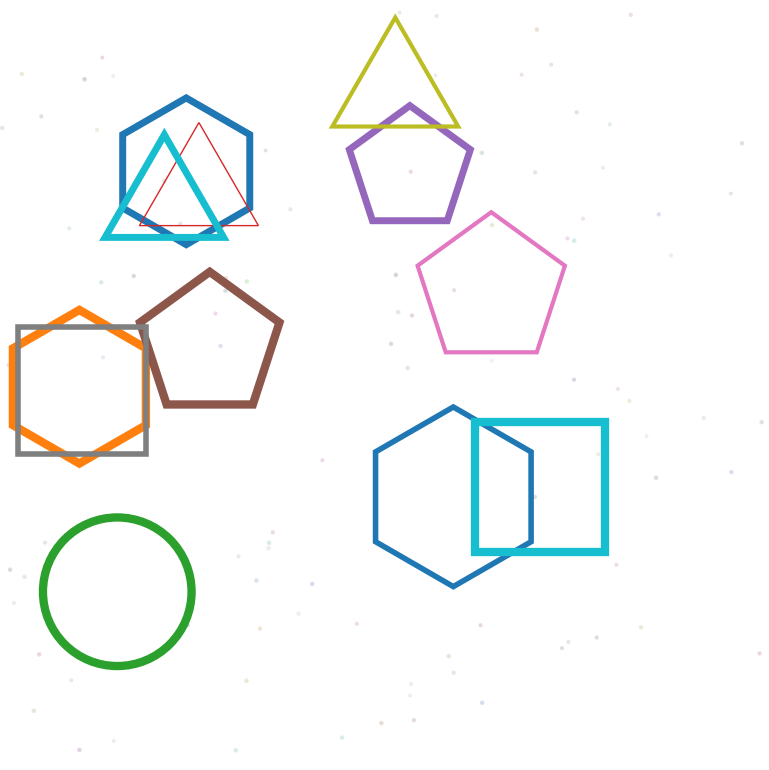[{"shape": "hexagon", "thickness": 2, "radius": 0.58, "center": [0.589, 0.355]}, {"shape": "hexagon", "thickness": 2.5, "radius": 0.48, "center": [0.242, 0.778]}, {"shape": "hexagon", "thickness": 3, "radius": 0.5, "center": [0.103, 0.498]}, {"shape": "circle", "thickness": 3, "radius": 0.48, "center": [0.152, 0.232]}, {"shape": "triangle", "thickness": 0.5, "radius": 0.45, "center": [0.258, 0.752]}, {"shape": "pentagon", "thickness": 2.5, "radius": 0.41, "center": [0.532, 0.78]}, {"shape": "pentagon", "thickness": 3, "radius": 0.48, "center": [0.272, 0.552]}, {"shape": "pentagon", "thickness": 1.5, "radius": 0.5, "center": [0.638, 0.624]}, {"shape": "square", "thickness": 2, "radius": 0.41, "center": [0.107, 0.493]}, {"shape": "triangle", "thickness": 1.5, "radius": 0.47, "center": [0.513, 0.883]}, {"shape": "square", "thickness": 3, "radius": 0.42, "center": [0.702, 0.367]}, {"shape": "triangle", "thickness": 2.5, "radius": 0.44, "center": [0.213, 0.736]}]